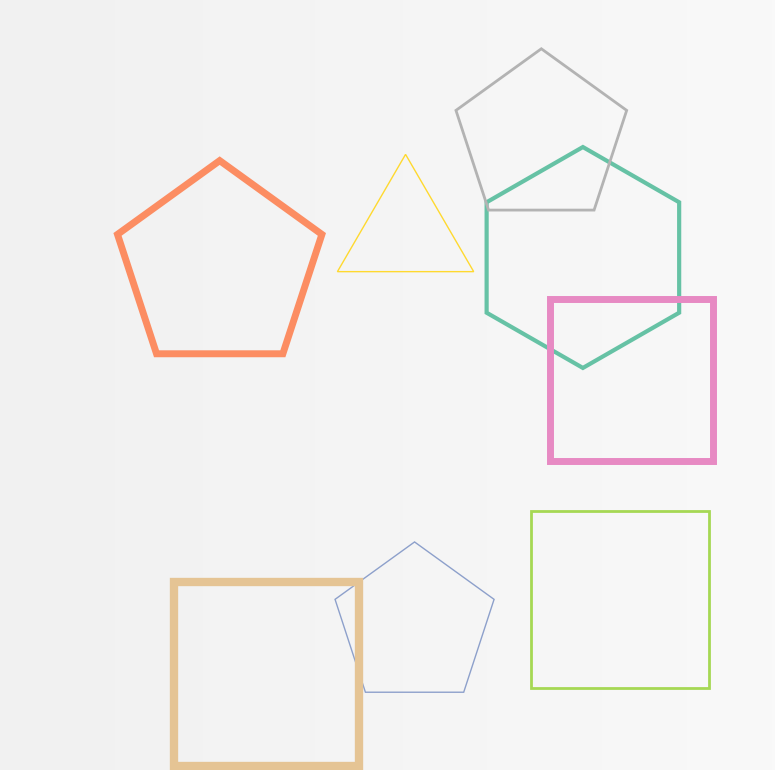[{"shape": "hexagon", "thickness": 1.5, "radius": 0.72, "center": [0.752, 0.666]}, {"shape": "pentagon", "thickness": 2.5, "radius": 0.69, "center": [0.283, 0.653]}, {"shape": "pentagon", "thickness": 0.5, "radius": 0.54, "center": [0.535, 0.188]}, {"shape": "square", "thickness": 2.5, "radius": 0.53, "center": [0.815, 0.506]}, {"shape": "square", "thickness": 1, "radius": 0.57, "center": [0.8, 0.221]}, {"shape": "triangle", "thickness": 0.5, "radius": 0.51, "center": [0.523, 0.698]}, {"shape": "square", "thickness": 3, "radius": 0.6, "center": [0.344, 0.125]}, {"shape": "pentagon", "thickness": 1, "radius": 0.58, "center": [0.698, 0.821]}]